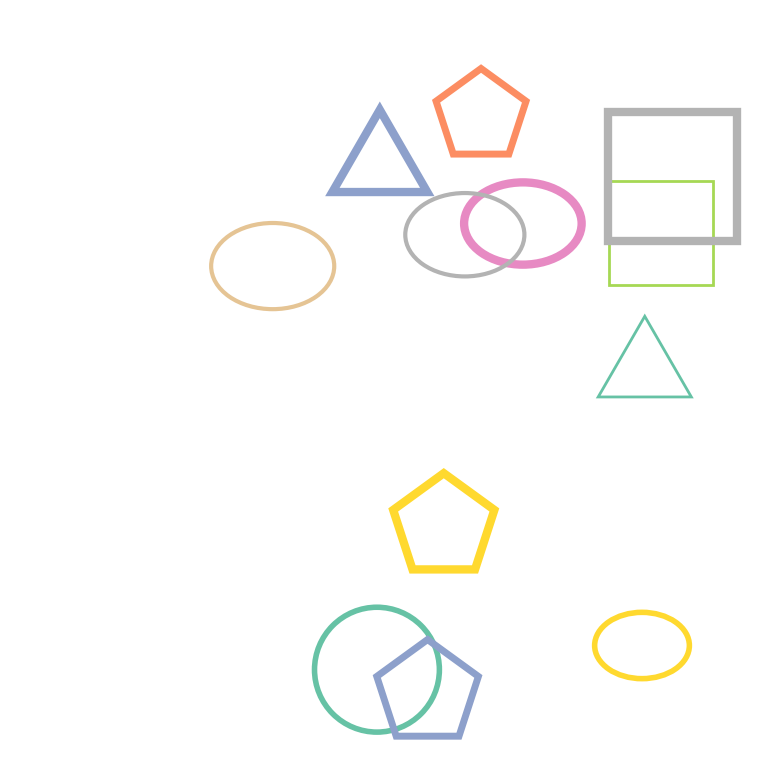[{"shape": "circle", "thickness": 2, "radius": 0.41, "center": [0.49, 0.13]}, {"shape": "triangle", "thickness": 1, "radius": 0.35, "center": [0.837, 0.519]}, {"shape": "pentagon", "thickness": 2.5, "radius": 0.31, "center": [0.625, 0.85]}, {"shape": "triangle", "thickness": 3, "radius": 0.36, "center": [0.493, 0.786]}, {"shape": "pentagon", "thickness": 2.5, "radius": 0.35, "center": [0.555, 0.1]}, {"shape": "oval", "thickness": 3, "radius": 0.38, "center": [0.679, 0.71]}, {"shape": "square", "thickness": 1, "radius": 0.34, "center": [0.858, 0.698]}, {"shape": "pentagon", "thickness": 3, "radius": 0.35, "center": [0.576, 0.316]}, {"shape": "oval", "thickness": 2, "radius": 0.31, "center": [0.834, 0.162]}, {"shape": "oval", "thickness": 1.5, "radius": 0.4, "center": [0.354, 0.654]}, {"shape": "square", "thickness": 3, "radius": 0.42, "center": [0.873, 0.77]}, {"shape": "oval", "thickness": 1.5, "radius": 0.39, "center": [0.604, 0.695]}]